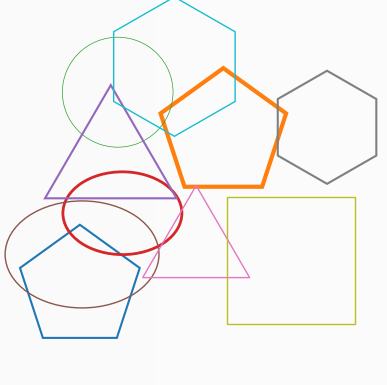[{"shape": "pentagon", "thickness": 1.5, "radius": 0.81, "center": [0.206, 0.254]}, {"shape": "pentagon", "thickness": 3, "radius": 0.85, "center": [0.576, 0.653]}, {"shape": "circle", "thickness": 0.5, "radius": 0.71, "center": [0.304, 0.76]}, {"shape": "oval", "thickness": 2, "radius": 0.77, "center": [0.316, 0.446]}, {"shape": "triangle", "thickness": 1.5, "radius": 0.98, "center": [0.286, 0.583]}, {"shape": "oval", "thickness": 1, "radius": 0.99, "center": [0.212, 0.339]}, {"shape": "triangle", "thickness": 1, "radius": 0.8, "center": [0.506, 0.359]}, {"shape": "hexagon", "thickness": 1.5, "radius": 0.73, "center": [0.844, 0.669]}, {"shape": "square", "thickness": 1, "radius": 0.83, "center": [0.75, 0.324]}, {"shape": "hexagon", "thickness": 1, "radius": 0.9, "center": [0.45, 0.827]}]